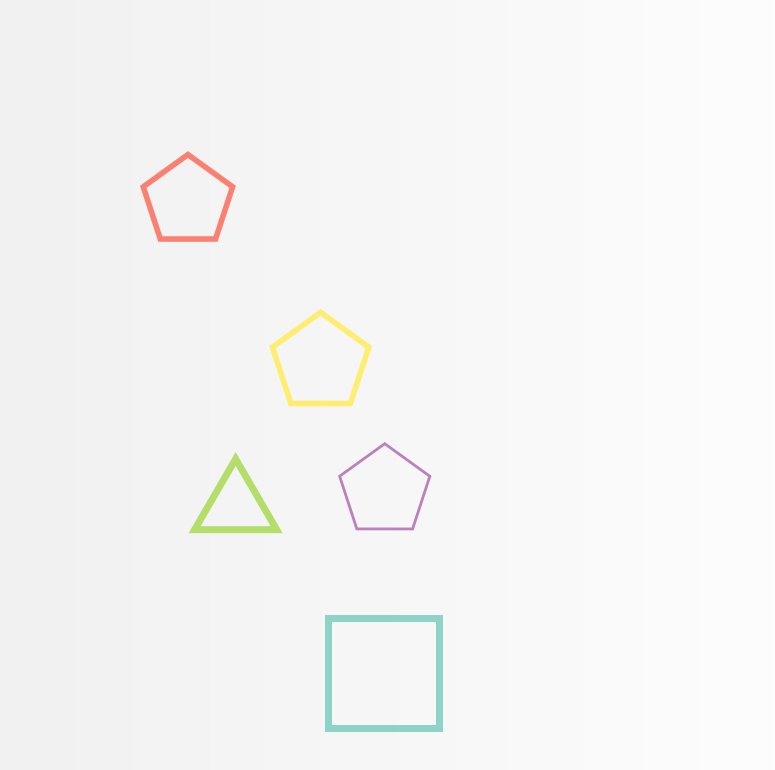[{"shape": "square", "thickness": 2.5, "radius": 0.36, "center": [0.495, 0.126]}, {"shape": "pentagon", "thickness": 2, "radius": 0.3, "center": [0.243, 0.739]}, {"shape": "triangle", "thickness": 2.5, "radius": 0.31, "center": [0.304, 0.343]}, {"shape": "pentagon", "thickness": 1, "radius": 0.31, "center": [0.496, 0.363]}, {"shape": "pentagon", "thickness": 2, "radius": 0.33, "center": [0.414, 0.529]}]